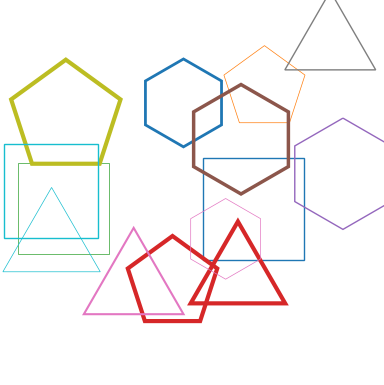[{"shape": "hexagon", "thickness": 2, "radius": 0.57, "center": [0.477, 0.733]}, {"shape": "square", "thickness": 1, "radius": 0.66, "center": [0.658, 0.457]}, {"shape": "pentagon", "thickness": 0.5, "radius": 0.55, "center": [0.687, 0.771]}, {"shape": "square", "thickness": 0.5, "radius": 0.59, "center": [0.165, 0.458]}, {"shape": "triangle", "thickness": 3, "radius": 0.71, "center": [0.618, 0.283]}, {"shape": "pentagon", "thickness": 3, "radius": 0.61, "center": [0.448, 0.265]}, {"shape": "hexagon", "thickness": 1, "radius": 0.72, "center": [0.891, 0.549]}, {"shape": "hexagon", "thickness": 2.5, "radius": 0.71, "center": [0.626, 0.638]}, {"shape": "triangle", "thickness": 1.5, "radius": 0.75, "center": [0.347, 0.259]}, {"shape": "hexagon", "thickness": 0.5, "radius": 0.52, "center": [0.586, 0.38]}, {"shape": "triangle", "thickness": 1, "radius": 0.68, "center": [0.858, 0.887]}, {"shape": "pentagon", "thickness": 3, "radius": 0.75, "center": [0.171, 0.696]}, {"shape": "square", "thickness": 1, "radius": 0.61, "center": [0.132, 0.504]}, {"shape": "triangle", "thickness": 0.5, "radius": 0.73, "center": [0.134, 0.367]}]